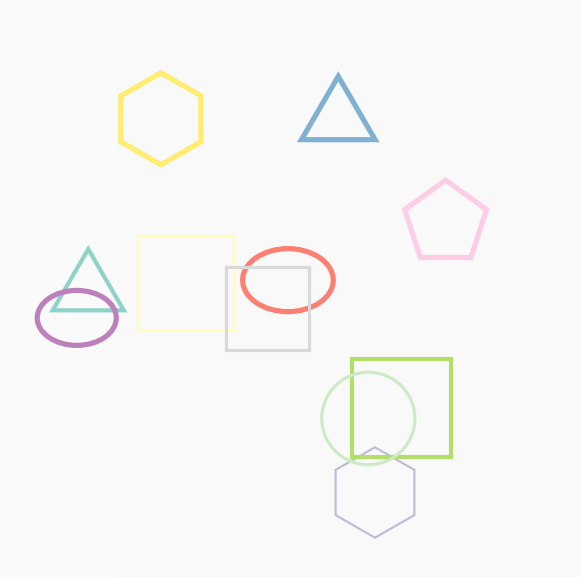[{"shape": "triangle", "thickness": 2, "radius": 0.35, "center": [0.152, 0.497]}, {"shape": "square", "thickness": 1, "radius": 0.41, "center": [0.321, 0.508]}, {"shape": "hexagon", "thickness": 1, "radius": 0.39, "center": [0.645, 0.146]}, {"shape": "oval", "thickness": 2.5, "radius": 0.39, "center": [0.495, 0.514]}, {"shape": "triangle", "thickness": 2.5, "radius": 0.37, "center": [0.582, 0.794]}, {"shape": "square", "thickness": 2, "radius": 0.43, "center": [0.691, 0.293]}, {"shape": "pentagon", "thickness": 2.5, "radius": 0.37, "center": [0.767, 0.613]}, {"shape": "square", "thickness": 1.5, "radius": 0.36, "center": [0.46, 0.465]}, {"shape": "oval", "thickness": 2.5, "radius": 0.34, "center": [0.132, 0.449]}, {"shape": "circle", "thickness": 1.5, "radius": 0.4, "center": [0.634, 0.275]}, {"shape": "hexagon", "thickness": 2.5, "radius": 0.4, "center": [0.277, 0.793]}]